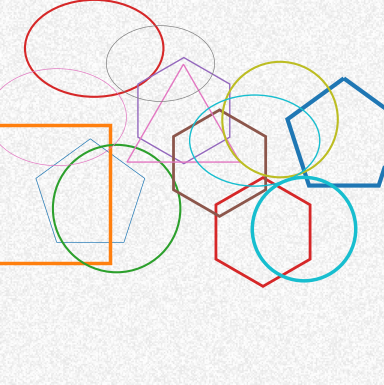[{"shape": "pentagon", "thickness": 3, "radius": 0.77, "center": [0.893, 0.643]}, {"shape": "pentagon", "thickness": 0.5, "radius": 0.74, "center": [0.235, 0.491]}, {"shape": "square", "thickness": 2.5, "radius": 0.89, "center": [0.108, 0.497]}, {"shape": "circle", "thickness": 1.5, "radius": 0.83, "center": [0.303, 0.458]}, {"shape": "oval", "thickness": 1.5, "radius": 0.9, "center": [0.245, 0.874]}, {"shape": "hexagon", "thickness": 2, "radius": 0.71, "center": [0.683, 0.397]}, {"shape": "hexagon", "thickness": 1, "radius": 0.69, "center": [0.478, 0.713]}, {"shape": "hexagon", "thickness": 2, "radius": 0.69, "center": [0.57, 0.576]}, {"shape": "oval", "thickness": 0.5, "radius": 0.9, "center": [0.148, 0.696]}, {"shape": "triangle", "thickness": 1, "radius": 0.85, "center": [0.476, 0.664]}, {"shape": "oval", "thickness": 0.5, "radius": 0.7, "center": [0.417, 0.835]}, {"shape": "circle", "thickness": 1.5, "radius": 0.75, "center": [0.727, 0.689]}, {"shape": "circle", "thickness": 2.5, "radius": 0.67, "center": [0.79, 0.405]}, {"shape": "oval", "thickness": 1, "radius": 0.84, "center": [0.662, 0.635]}]